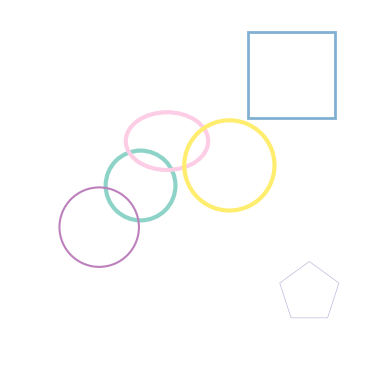[{"shape": "circle", "thickness": 3, "radius": 0.45, "center": [0.365, 0.518]}, {"shape": "pentagon", "thickness": 0.5, "radius": 0.4, "center": [0.803, 0.24]}, {"shape": "square", "thickness": 2, "radius": 0.56, "center": [0.757, 0.805]}, {"shape": "oval", "thickness": 3, "radius": 0.54, "center": [0.434, 0.634]}, {"shape": "circle", "thickness": 1.5, "radius": 0.52, "center": [0.258, 0.41]}, {"shape": "circle", "thickness": 3, "radius": 0.59, "center": [0.596, 0.57]}]